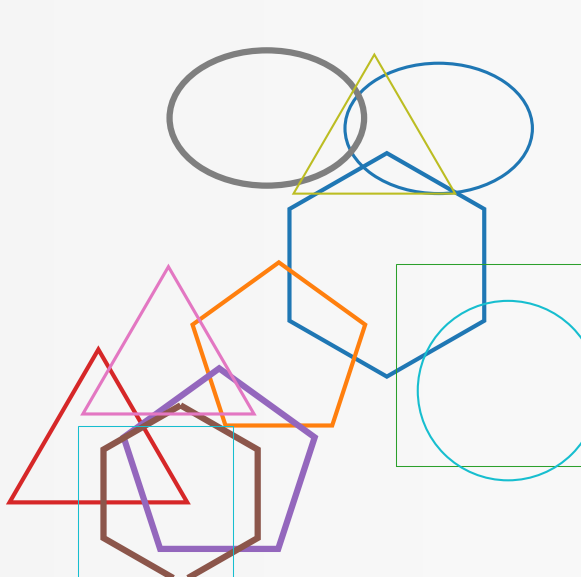[{"shape": "oval", "thickness": 1.5, "radius": 0.81, "center": [0.755, 0.777]}, {"shape": "hexagon", "thickness": 2, "radius": 0.97, "center": [0.666, 0.54]}, {"shape": "pentagon", "thickness": 2, "radius": 0.78, "center": [0.48, 0.389]}, {"shape": "square", "thickness": 0.5, "radius": 0.87, "center": [0.856, 0.367]}, {"shape": "triangle", "thickness": 2, "radius": 0.88, "center": [0.169, 0.217]}, {"shape": "pentagon", "thickness": 3, "radius": 0.86, "center": [0.377, 0.188]}, {"shape": "hexagon", "thickness": 3, "radius": 0.77, "center": [0.311, 0.144]}, {"shape": "triangle", "thickness": 1.5, "radius": 0.85, "center": [0.29, 0.367]}, {"shape": "oval", "thickness": 3, "radius": 0.84, "center": [0.459, 0.795]}, {"shape": "triangle", "thickness": 1, "radius": 0.8, "center": [0.644, 0.744]}, {"shape": "square", "thickness": 0.5, "radius": 0.67, "center": [0.268, 0.128]}, {"shape": "circle", "thickness": 1, "radius": 0.78, "center": [0.874, 0.323]}]